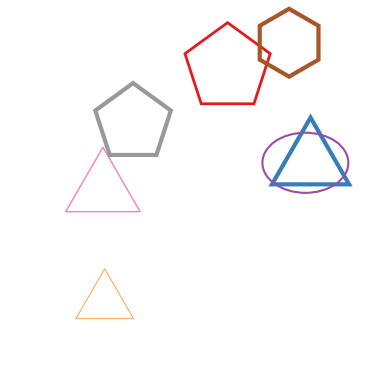[{"shape": "pentagon", "thickness": 2, "radius": 0.58, "center": [0.591, 0.825]}, {"shape": "triangle", "thickness": 3, "radius": 0.58, "center": [0.807, 0.579]}, {"shape": "oval", "thickness": 1.5, "radius": 0.56, "center": [0.793, 0.577]}, {"shape": "triangle", "thickness": 0.5, "radius": 0.43, "center": [0.272, 0.215]}, {"shape": "hexagon", "thickness": 3, "radius": 0.44, "center": [0.751, 0.889]}, {"shape": "triangle", "thickness": 1, "radius": 0.56, "center": [0.267, 0.506]}, {"shape": "pentagon", "thickness": 3, "radius": 0.52, "center": [0.346, 0.681]}]